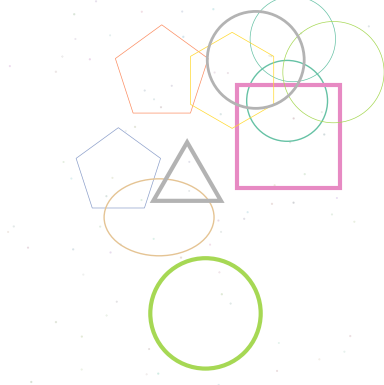[{"shape": "circle", "thickness": 0.5, "radius": 0.55, "center": [0.761, 0.899]}, {"shape": "circle", "thickness": 1, "radius": 0.53, "center": [0.746, 0.738]}, {"shape": "pentagon", "thickness": 0.5, "radius": 0.63, "center": [0.42, 0.809]}, {"shape": "pentagon", "thickness": 0.5, "radius": 0.58, "center": [0.307, 0.553]}, {"shape": "square", "thickness": 3, "radius": 0.67, "center": [0.75, 0.645]}, {"shape": "circle", "thickness": 0.5, "radius": 0.66, "center": [0.866, 0.813]}, {"shape": "circle", "thickness": 3, "radius": 0.72, "center": [0.534, 0.186]}, {"shape": "hexagon", "thickness": 0.5, "radius": 0.62, "center": [0.603, 0.791]}, {"shape": "oval", "thickness": 1, "radius": 0.71, "center": [0.413, 0.436]}, {"shape": "triangle", "thickness": 3, "radius": 0.51, "center": [0.486, 0.529]}, {"shape": "circle", "thickness": 2, "radius": 0.63, "center": [0.664, 0.844]}]